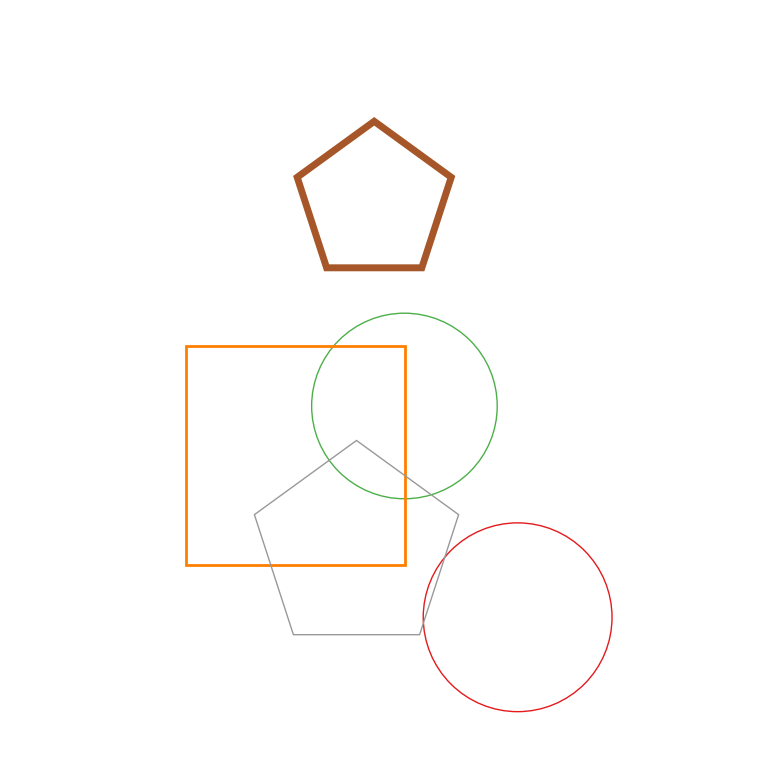[{"shape": "circle", "thickness": 0.5, "radius": 0.61, "center": [0.672, 0.198]}, {"shape": "circle", "thickness": 0.5, "radius": 0.6, "center": [0.525, 0.473]}, {"shape": "square", "thickness": 1, "radius": 0.71, "center": [0.384, 0.409]}, {"shape": "pentagon", "thickness": 2.5, "radius": 0.53, "center": [0.486, 0.737]}, {"shape": "pentagon", "thickness": 0.5, "radius": 0.7, "center": [0.463, 0.289]}]